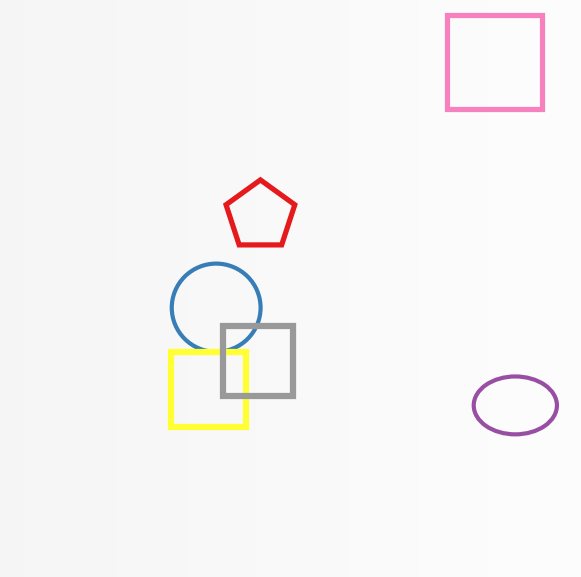[{"shape": "pentagon", "thickness": 2.5, "radius": 0.31, "center": [0.448, 0.625]}, {"shape": "circle", "thickness": 2, "radius": 0.38, "center": [0.372, 0.466]}, {"shape": "oval", "thickness": 2, "radius": 0.36, "center": [0.887, 0.297]}, {"shape": "square", "thickness": 3, "radius": 0.32, "center": [0.358, 0.324]}, {"shape": "square", "thickness": 2.5, "radius": 0.41, "center": [0.85, 0.892]}, {"shape": "square", "thickness": 3, "radius": 0.3, "center": [0.444, 0.374]}]